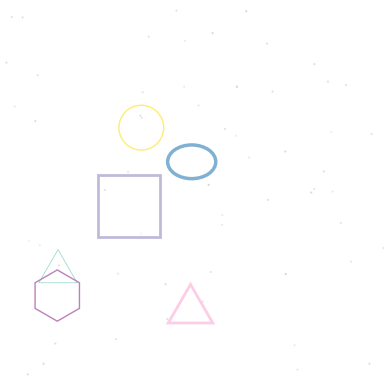[{"shape": "triangle", "thickness": 0.5, "radius": 0.29, "center": [0.151, 0.294]}, {"shape": "square", "thickness": 2, "radius": 0.4, "center": [0.335, 0.464]}, {"shape": "oval", "thickness": 2.5, "radius": 0.31, "center": [0.498, 0.58]}, {"shape": "triangle", "thickness": 2, "radius": 0.33, "center": [0.495, 0.194]}, {"shape": "hexagon", "thickness": 1, "radius": 0.33, "center": [0.149, 0.232]}, {"shape": "circle", "thickness": 1, "radius": 0.29, "center": [0.367, 0.668]}]